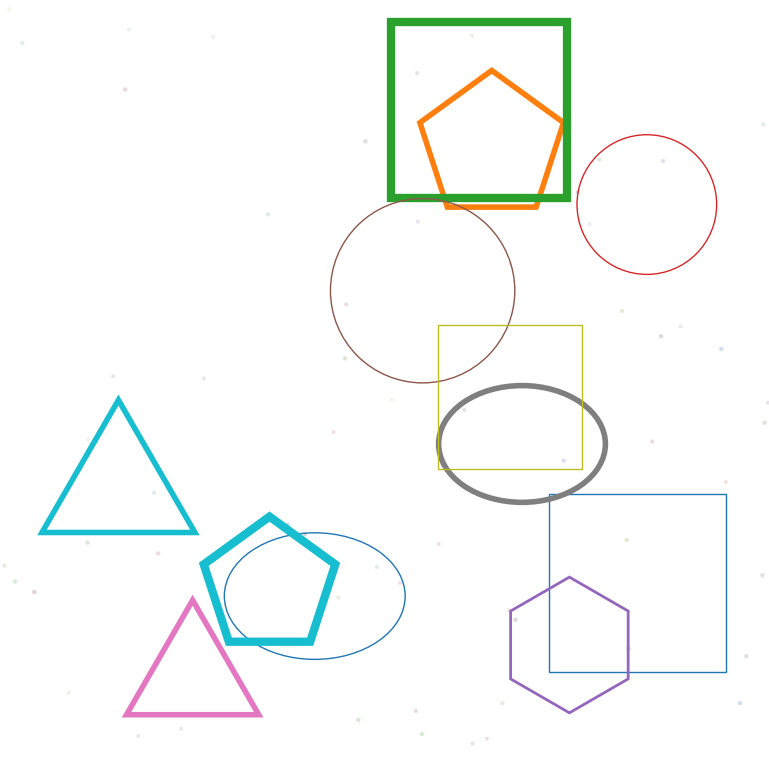[{"shape": "oval", "thickness": 0.5, "radius": 0.59, "center": [0.409, 0.226]}, {"shape": "square", "thickness": 0.5, "radius": 0.58, "center": [0.828, 0.243]}, {"shape": "pentagon", "thickness": 2, "radius": 0.49, "center": [0.639, 0.81]}, {"shape": "square", "thickness": 3, "radius": 0.57, "center": [0.622, 0.857]}, {"shape": "circle", "thickness": 0.5, "radius": 0.45, "center": [0.84, 0.734]}, {"shape": "hexagon", "thickness": 1, "radius": 0.44, "center": [0.739, 0.162]}, {"shape": "circle", "thickness": 0.5, "radius": 0.6, "center": [0.549, 0.622]}, {"shape": "triangle", "thickness": 2, "radius": 0.5, "center": [0.25, 0.121]}, {"shape": "oval", "thickness": 2, "radius": 0.54, "center": [0.678, 0.423]}, {"shape": "square", "thickness": 0.5, "radius": 0.47, "center": [0.663, 0.485]}, {"shape": "pentagon", "thickness": 3, "radius": 0.45, "center": [0.35, 0.239]}, {"shape": "triangle", "thickness": 2, "radius": 0.57, "center": [0.154, 0.366]}]